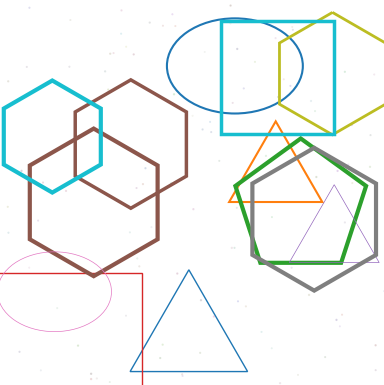[{"shape": "oval", "thickness": 1.5, "radius": 0.88, "center": [0.61, 0.829]}, {"shape": "triangle", "thickness": 1, "radius": 0.88, "center": [0.491, 0.123]}, {"shape": "triangle", "thickness": 1.5, "radius": 0.7, "center": [0.716, 0.545]}, {"shape": "pentagon", "thickness": 3, "radius": 0.89, "center": [0.781, 0.462]}, {"shape": "square", "thickness": 1, "radius": 0.95, "center": [0.178, 0.101]}, {"shape": "triangle", "thickness": 0.5, "radius": 0.67, "center": [0.868, 0.385]}, {"shape": "hexagon", "thickness": 2.5, "radius": 0.83, "center": [0.34, 0.626]}, {"shape": "hexagon", "thickness": 3, "radius": 0.96, "center": [0.243, 0.474]}, {"shape": "oval", "thickness": 0.5, "radius": 0.74, "center": [0.142, 0.242]}, {"shape": "hexagon", "thickness": 3, "radius": 0.93, "center": [0.816, 0.431]}, {"shape": "hexagon", "thickness": 2, "radius": 0.79, "center": [0.864, 0.809]}, {"shape": "hexagon", "thickness": 3, "radius": 0.73, "center": [0.136, 0.645]}, {"shape": "square", "thickness": 2.5, "radius": 0.73, "center": [0.721, 0.798]}]